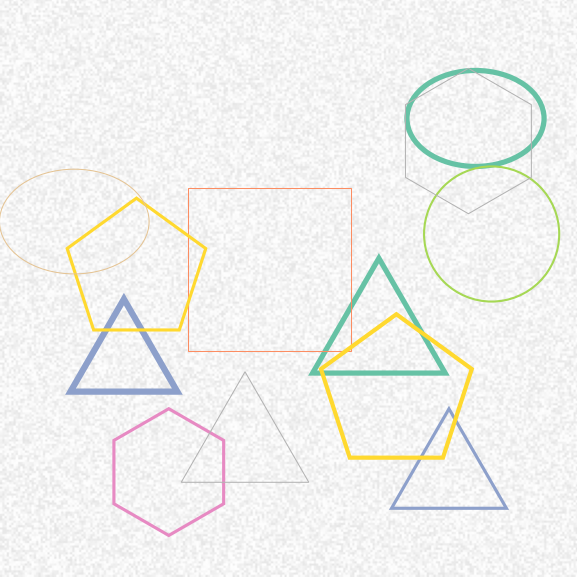[{"shape": "oval", "thickness": 2.5, "radius": 0.59, "center": [0.823, 0.794]}, {"shape": "triangle", "thickness": 2.5, "radius": 0.66, "center": [0.656, 0.419]}, {"shape": "square", "thickness": 0.5, "radius": 0.7, "center": [0.466, 0.532]}, {"shape": "triangle", "thickness": 1.5, "radius": 0.57, "center": [0.777, 0.176]}, {"shape": "triangle", "thickness": 3, "radius": 0.53, "center": [0.215, 0.374]}, {"shape": "hexagon", "thickness": 1.5, "radius": 0.55, "center": [0.292, 0.182]}, {"shape": "circle", "thickness": 1, "radius": 0.59, "center": [0.851, 0.594]}, {"shape": "pentagon", "thickness": 1.5, "radius": 0.63, "center": [0.236, 0.53]}, {"shape": "pentagon", "thickness": 2, "radius": 0.69, "center": [0.686, 0.318]}, {"shape": "oval", "thickness": 0.5, "radius": 0.65, "center": [0.129, 0.615]}, {"shape": "triangle", "thickness": 0.5, "radius": 0.64, "center": [0.424, 0.228]}, {"shape": "hexagon", "thickness": 0.5, "radius": 0.63, "center": [0.811, 0.755]}]